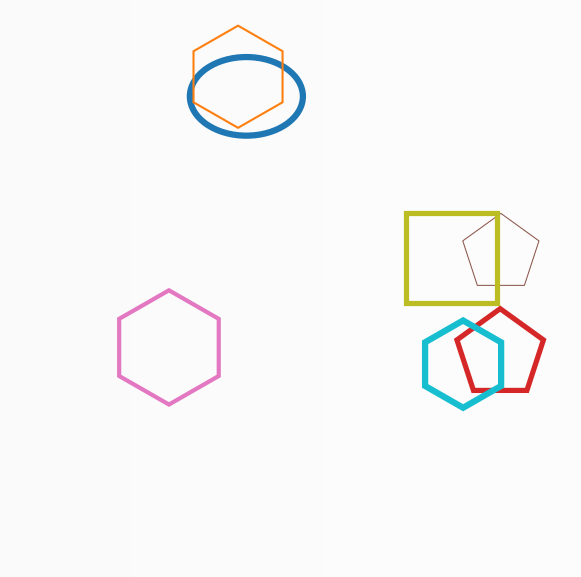[{"shape": "oval", "thickness": 3, "radius": 0.49, "center": [0.424, 0.832]}, {"shape": "hexagon", "thickness": 1, "radius": 0.44, "center": [0.41, 0.866]}, {"shape": "pentagon", "thickness": 2.5, "radius": 0.39, "center": [0.861, 0.386]}, {"shape": "pentagon", "thickness": 0.5, "radius": 0.34, "center": [0.862, 0.561]}, {"shape": "hexagon", "thickness": 2, "radius": 0.49, "center": [0.291, 0.398]}, {"shape": "square", "thickness": 2.5, "radius": 0.39, "center": [0.777, 0.552]}, {"shape": "hexagon", "thickness": 3, "radius": 0.38, "center": [0.797, 0.369]}]